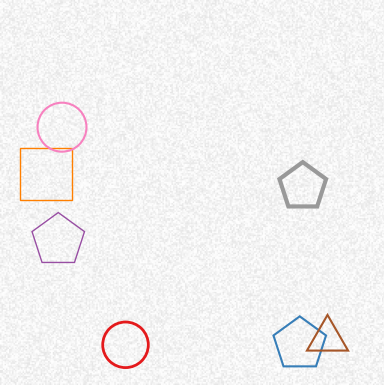[{"shape": "circle", "thickness": 2, "radius": 0.3, "center": [0.326, 0.104]}, {"shape": "pentagon", "thickness": 1.5, "radius": 0.36, "center": [0.779, 0.107]}, {"shape": "pentagon", "thickness": 1, "radius": 0.36, "center": [0.151, 0.376]}, {"shape": "square", "thickness": 1, "radius": 0.33, "center": [0.119, 0.549]}, {"shape": "triangle", "thickness": 1.5, "radius": 0.31, "center": [0.851, 0.12]}, {"shape": "circle", "thickness": 1.5, "radius": 0.32, "center": [0.161, 0.67]}, {"shape": "pentagon", "thickness": 3, "radius": 0.32, "center": [0.786, 0.515]}]